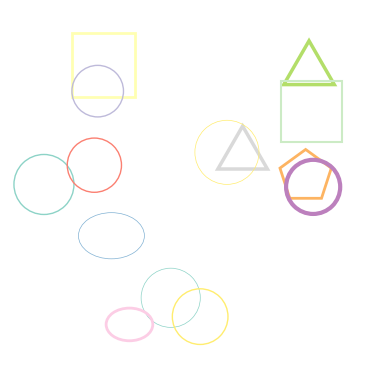[{"shape": "circle", "thickness": 1, "radius": 0.39, "center": [0.114, 0.521]}, {"shape": "circle", "thickness": 0.5, "radius": 0.38, "center": [0.443, 0.227]}, {"shape": "square", "thickness": 2, "radius": 0.41, "center": [0.269, 0.831]}, {"shape": "circle", "thickness": 1, "radius": 0.33, "center": [0.254, 0.763]}, {"shape": "circle", "thickness": 1, "radius": 0.35, "center": [0.245, 0.571]}, {"shape": "oval", "thickness": 0.5, "radius": 0.43, "center": [0.289, 0.388]}, {"shape": "pentagon", "thickness": 2, "radius": 0.35, "center": [0.794, 0.542]}, {"shape": "triangle", "thickness": 2.5, "radius": 0.38, "center": [0.803, 0.818]}, {"shape": "oval", "thickness": 2, "radius": 0.3, "center": [0.336, 0.157]}, {"shape": "triangle", "thickness": 2.5, "radius": 0.37, "center": [0.63, 0.598]}, {"shape": "circle", "thickness": 3, "radius": 0.35, "center": [0.813, 0.515]}, {"shape": "square", "thickness": 1.5, "radius": 0.4, "center": [0.809, 0.711]}, {"shape": "circle", "thickness": 0.5, "radius": 0.42, "center": [0.589, 0.604]}, {"shape": "circle", "thickness": 1, "radius": 0.36, "center": [0.52, 0.178]}]